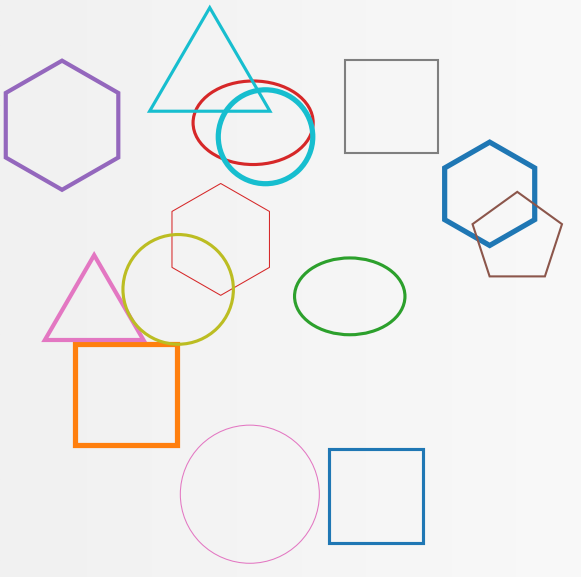[{"shape": "square", "thickness": 1.5, "radius": 0.41, "center": [0.647, 0.141]}, {"shape": "hexagon", "thickness": 2.5, "radius": 0.45, "center": [0.842, 0.664]}, {"shape": "square", "thickness": 2.5, "radius": 0.44, "center": [0.217, 0.316]}, {"shape": "oval", "thickness": 1.5, "radius": 0.47, "center": [0.602, 0.486]}, {"shape": "hexagon", "thickness": 0.5, "radius": 0.48, "center": [0.38, 0.585]}, {"shape": "oval", "thickness": 1.5, "radius": 0.52, "center": [0.435, 0.787]}, {"shape": "hexagon", "thickness": 2, "radius": 0.56, "center": [0.107, 0.782]}, {"shape": "pentagon", "thickness": 1, "radius": 0.4, "center": [0.89, 0.586]}, {"shape": "triangle", "thickness": 2, "radius": 0.49, "center": [0.162, 0.459]}, {"shape": "circle", "thickness": 0.5, "radius": 0.6, "center": [0.43, 0.143]}, {"shape": "square", "thickness": 1, "radius": 0.4, "center": [0.673, 0.815]}, {"shape": "circle", "thickness": 1.5, "radius": 0.47, "center": [0.307, 0.498]}, {"shape": "circle", "thickness": 2.5, "radius": 0.41, "center": [0.457, 0.762]}, {"shape": "triangle", "thickness": 1.5, "radius": 0.6, "center": [0.361, 0.866]}]